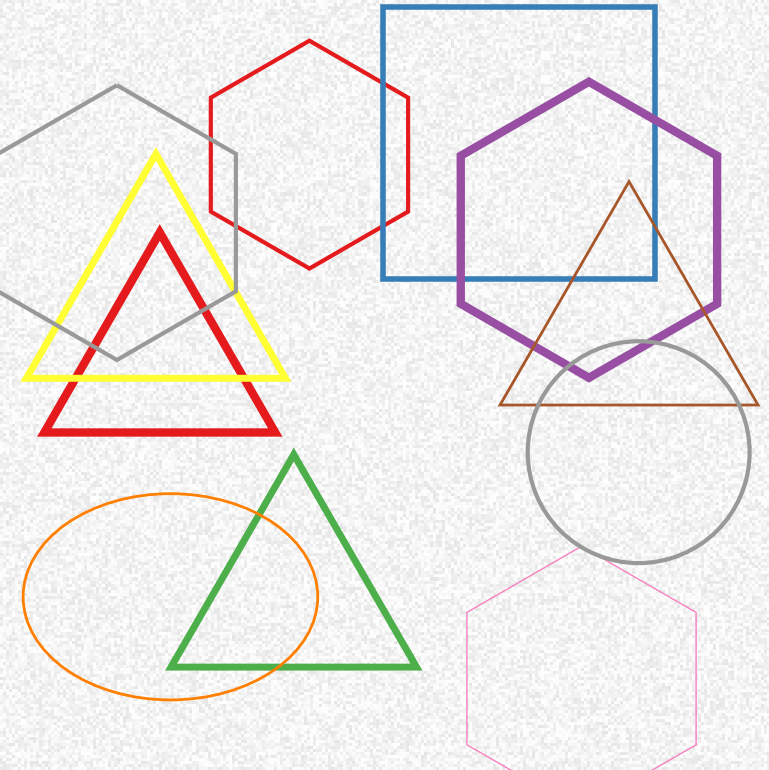[{"shape": "hexagon", "thickness": 1.5, "radius": 0.74, "center": [0.402, 0.799]}, {"shape": "triangle", "thickness": 3, "radius": 0.87, "center": [0.208, 0.525]}, {"shape": "square", "thickness": 2, "radius": 0.88, "center": [0.674, 0.814]}, {"shape": "triangle", "thickness": 2.5, "radius": 0.92, "center": [0.382, 0.226]}, {"shape": "hexagon", "thickness": 3, "radius": 0.96, "center": [0.765, 0.702]}, {"shape": "oval", "thickness": 1, "radius": 0.96, "center": [0.221, 0.225]}, {"shape": "triangle", "thickness": 2.5, "radius": 0.97, "center": [0.202, 0.606]}, {"shape": "triangle", "thickness": 1, "radius": 0.97, "center": [0.817, 0.571]}, {"shape": "hexagon", "thickness": 0.5, "radius": 0.86, "center": [0.755, 0.119]}, {"shape": "hexagon", "thickness": 1.5, "radius": 0.89, "center": [0.152, 0.711]}, {"shape": "circle", "thickness": 1.5, "radius": 0.72, "center": [0.829, 0.413]}]